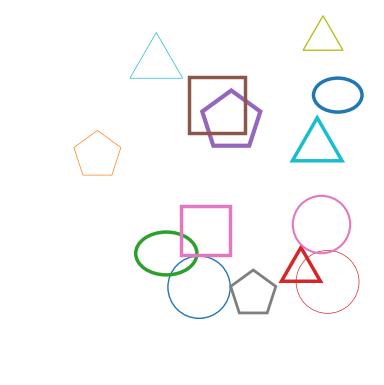[{"shape": "oval", "thickness": 2.5, "radius": 0.32, "center": [0.877, 0.753]}, {"shape": "circle", "thickness": 1, "radius": 0.4, "center": [0.517, 0.254]}, {"shape": "pentagon", "thickness": 0.5, "radius": 0.32, "center": [0.253, 0.597]}, {"shape": "oval", "thickness": 2.5, "radius": 0.4, "center": [0.432, 0.342]}, {"shape": "circle", "thickness": 0.5, "radius": 0.41, "center": [0.851, 0.268]}, {"shape": "triangle", "thickness": 2.5, "radius": 0.29, "center": [0.782, 0.299]}, {"shape": "pentagon", "thickness": 3, "radius": 0.4, "center": [0.601, 0.686]}, {"shape": "square", "thickness": 2.5, "radius": 0.36, "center": [0.564, 0.728]}, {"shape": "square", "thickness": 2.5, "radius": 0.32, "center": [0.533, 0.401]}, {"shape": "circle", "thickness": 1.5, "radius": 0.37, "center": [0.835, 0.417]}, {"shape": "pentagon", "thickness": 2, "radius": 0.31, "center": [0.658, 0.237]}, {"shape": "triangle", "thickness": 1, "radius": 0.3, "center": [0.839, 0.899]}, {"shape": "triangle", "thickness": 0.5, "radius": 0.4, "center": [0.406, 0.836]}, {"shape": "triangle", "thickness": 2.5, "radius": 0.37, "center": [0.824, 0.62]}]